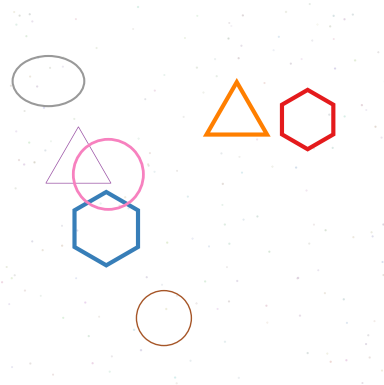[{"shape": "hexagon", "thickness": 3, "radius": 0.39, "center": [0.799, 0.689]}, {"shape": "hexagon", "thickness": 3, "radius": 0.48, "center": [0.276, 0.406]}, {"shape": "triangle", "thickness": 0.5, "radius": 0.49, "center": [0.204, 0.573]}, {"shape": "triangle", "thickness": 3, "radius": 0.45, "center": [0.615, 0.696]}, {"shape": "circle", "thickness": 1, "radius": 0.36, "center": [0.426, 0.174]}, {"shape": "circle", "thickness": 2, "radius": 0.46, "center": [0.281, 0.547]}, {"shape": "oval", "thickness": 1.5, "radius": 0.47, "center": [0.126, 0.789]}]